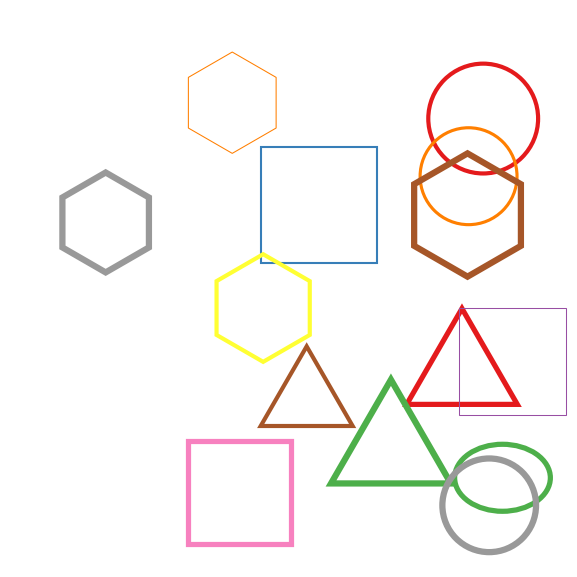[{"shape": "triangle", "thickness": 2.5, "radius": 0.55, "center": [0.8, 0.354]}, {"shape": "circle", "thickness": 2, "radius": 0.48, "center": [0.837, 0.794]}, {"shape": "square", "thickness": 1, "radius": 0.51, "center": [0.552, 0.644]}, {"shape": "oval", "thickness": 2.5, "radius": 0.41, "center": [0.87, 0.172]}, {"shape": "triangle", "thickness": 3, "radius": 0.6, "center": [0.677, 0.222]}, {"shape": "square", "thickness": 0.5, "radius": 0.46, "center": [0.888, 0.373]}, {"shape": "hexagon", "thickness": 0.5, "radius": 0.44, "center": [0.402, 0.821]}, {"shape": "circle", "thickness": 1.5, "radius": 0.42, "center": [0.811, 0.694]}, {"shape": "hexagon", "thickness": 2, "radius": 0.47, "center": [0.456, 0.466]}, {"shape": "triangle", "thickness": 2, "radius": 0.46, "center": [0.531, 0.307]}, {"shape": "hexagon", "thickness": 3, "radius": 0.53, "center": [0.81, 0.627]}, {"shape": "square", "thickness": 2.5, "radius": 0.45, "center": [0.415, 0.146]}, {"shape": "circle", "thickness": 3, "radius": 0.41, "center": [0.847, 0.124]}, {"shape": "hexagon", "thickness": 3, "radius": 0.43, "center": [0.183, 0.614]}]